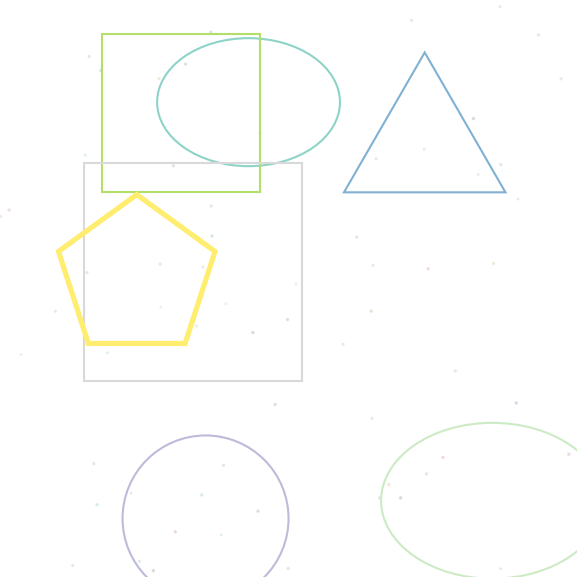[{"shape": "oval", "thickness": 1, "radius": 0.79, "center": [0.43, 0.822]}, {"shape": "circle", "thickness": 1, "radius": 0.72, "center": [0.356, 0.101]}, {"shape": "triangle", "thickness": 1, "radius": 0.81, "center": [0.735, 0.747]}, {"shape": "square", "thickness": 1, "radius": 0.68, "center": [0.314, 0.803]}, {"shape": "square", "thickness": 1, "radius": 0.94, "center": [0.334, 0.528]}, {"shape": "oval", "thickness": 1, "radius": 0.96, "center": [0.853, 0.132]}, {"shape": "pentagon", "thickness": 2.5, "radius": 0.71, "center": [0.237, 0.52]}]